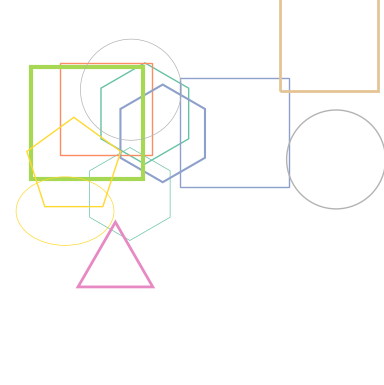[{"shape": "hexagon", "thickness": 0.5, "radius": 0.6, "center": [0.337, 0.496]}, {"shape": "hexagon", "thickness": 1, "radius": 0.66, "center": [0.376, 0.705]}, {"shape": "square", "thickness": 1, "radius": 0.6, "center": [0.276, 0.716]}, {"shape": "hexagon", "thickness": 1.5, "radius": 0.63, "center": [0.423, 0.654]}, {"shape": "square", "thickness": 1, "radius": 0.71, "center": [0.609, 0.656]}, {"shape": "triangle", "thickness": 2, "radius": 0.56, "center": [0.3, 0.311]}, {"shape": "square", "thickness": 3, "radius": 0.73, "center": [0.226, 0.681]}, {"shape": "oval", "thickness": 0.5, "radius": 0.64, "center": [0.169, 0.452]}, {"shape": "pentagon", "thickness": 1, "radius": 0.64, "center": [0.192, 0.567]}, {"shape": "square", "thickness": 2, "radius": 0.63, "center": [0.855, 0.891]}, {"shape": "circle", "thickness": 1, "radius": 0.64, "center": [0.873, 0.586]}, {"shape": "circle", "thickness": 0.5, "radius": 0.66, "center": [0.34, 0.767]}]